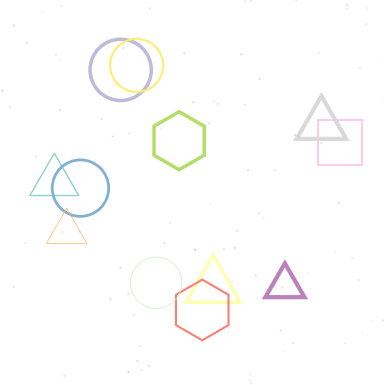[{"shape": "triangle", "thickness": 1, "radius": 0.37, "center": [0.141, 0.529]}, {"shape": "triangle", "thickness": 2.5, "radius": 0.41, "center": [0.554, 0.256]}, {"shape": "circle", "thickness": 2.5, "radius": 0.4, "center": [0.313, 0.819]}, {"shape": "hexagon", "thickness": 1.5, "radius": 0.39, "center": [0.525, 0.195]}, {"shape": "circle", "thickness": 2, "radius": 0.37, "center": [0.209, 0.511]}, {"shape": "triangle", "thickness": 0.5, "radius": 0.3, "center": [0.173, 0.398]}, {"shape": "hexagon", "thickness": 2.5, "radius": 0.38, "center": [0.465, 0.635]}, {"shape": "square", "thickness": 1.5, "radius": 0.29, "center": [0.883, 0.63]}, {"shape": "triangle", "thickness": 3, "radius": 0.37, "center": [0.835, 0.677]}, {"shape": "triangle", "thickness": 3, "radius": 0.29, "center": [0.74, 0.257]}, {"shape": "circle", "thickness": 0.5, "radius": 0.33, "center": [0.406, 0.265]}, {"shape": "circle", "thickness": 1.5, "radius": 0.35, "center": [0.355, 0.83]}]